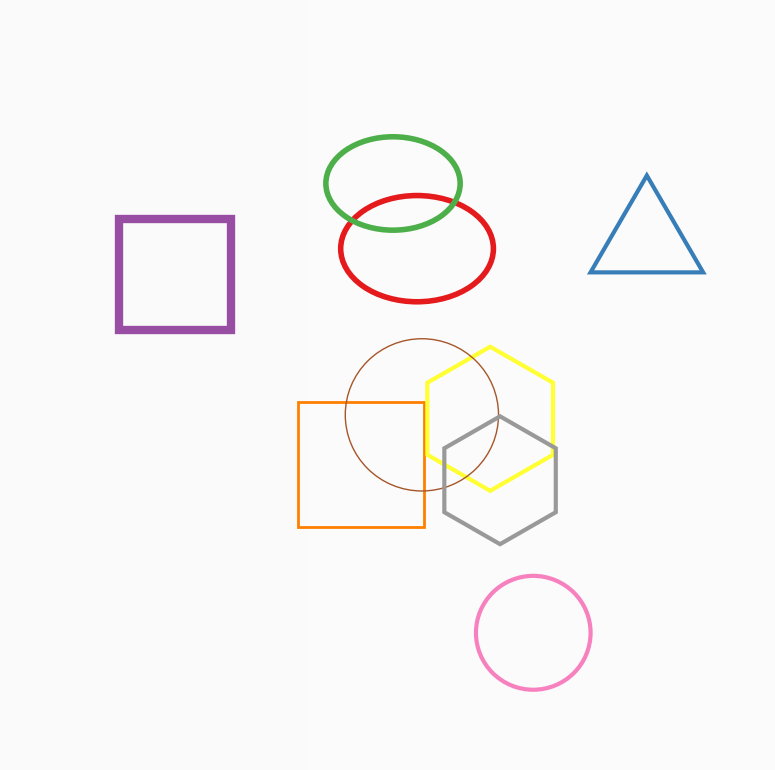[{"shape": "oval", "thickness": 2, "radius": 0.49, "center": [0.538, 0.677]}, {"shape": "triangle", "thickness": 1.5, "radius": 0.42, "center": [0.835, 0.688]}, {"shape": "oval", "thickness": 2, "radius": 0.43, "center": [0.507, 0.762]}, {"shape": "square", "thickness": 3, "radius": 0.36, "center": [0.226, 0.644]}, {"shape": "square", "thickness": 1, "radius": 0.41, "center": [0.466, 0.397]}, {"shape": "hexagon", "thickness": 1.5, "radius": 0.47, "center": [0.632, 0.456]}, {"shape": "circle", "thickness": 0.5, "radius": 0.49, "center": [0.544, 0.461]}, {"shape": "circle", "thickness": 1.5, "radius": 0.37, "center": [0.688, 0.178]}, {"shape": "hexagon", "thickness": 1.5, "radius": 0.42, "center": [0.645, 0.376]}]